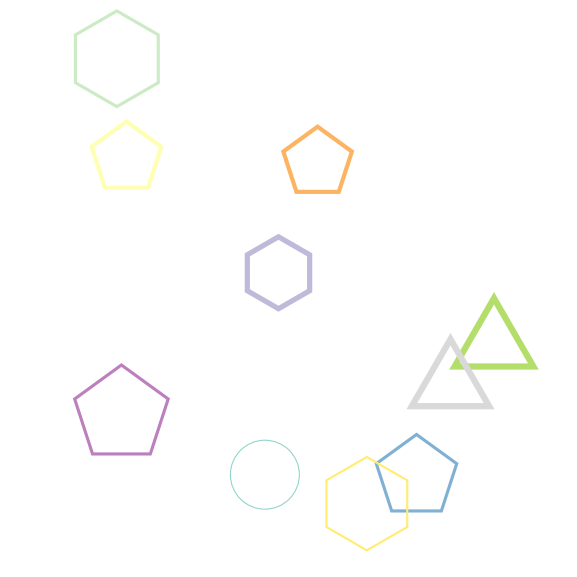[{"shape": "circle", "thickness": 0.5, "radius": 0.3, "center": [0.459, 0.177]}, {"shape": "pentagon", "thickness": 2, "radius": 0.32, "center": [0.219, 0.725]}, {"shape": "hexagon", "thickness": 2.5, "radius": 0.31, "center": [0.482, 0.527]}, {"shape": "pentagon", "thickness": 1.5, "radius": 0.37, "center": [0.721, 0.174]}, {"shape": "pentagon", "thickness": 2, "radius": 0.31, "center": [0.55, 0.717]}, {"shape": "triangle", "thickness": 3, "radius": 0.39, "center": [0.855, 0.404]}, {"shape": "triangle", "thickness": 3, "radius": 0.39, "center": [0.78, 0.334]}, {"shape": "pentagon", "thickness": 1.5, "radius": 0.43, "center": [0.21, 0.282]}, {"shape": "hexagon", "thickness": 1.5, "radius": 0.41, "center": [0.202, 0.897]}, {"shape": "hexagon", "thickness": 1, "radius": 0.4, "center": [0.635, 0.127]}]